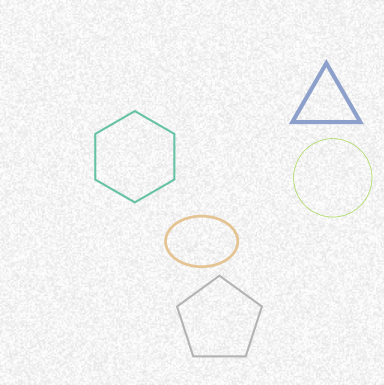[{"shape": "hexagon", "thickness": 1.5, "radius": 0.59, "center": [0.35, 0.593]}, {"shape": "triangle", "thickness": 3, "radius": 0.51, "center": [0.848, 0.734]}, {"shape": "circle", "thickness": 0.5, "radius": 0.51, "center": [0.864, 0.538]}, {"shape": "oval", "thickness": 2, "radius": 0.47, "center": [0.524, 0.373]}, {"shape": "pentagon", "thickness": 1.5, "radius": 0.58, "center": [0.57, 0.168]}]